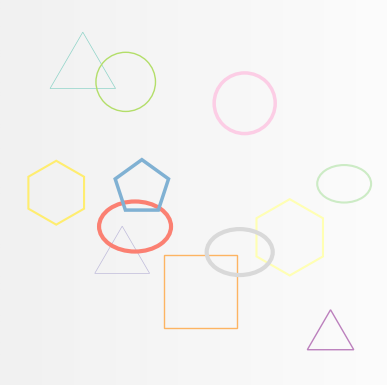[{"shape": "triangle", "thickness": 0.5, "radius": 0.49, "center": [0.214, 0.819]}, {"shape": "hexagon", "thickness": 1.5, "radius": 0.5, "center": [0.748, 0.384]}, {"shape": "triangle", "thickness": 0.5, "radius": 0.41, "center": [0.315, 0.331]}, {"shape": "oval", "thickness": 3, "radius": 0.46, "center": [0.349, 0.412]}, {"shape": "pentagon", "thickness": 2.5, "radius": 0.36, "center": [0.366, 0.513]}, {"shape": "square", "thickness": 1, "radius": 0.47, "center": [0.517, 0.243]}, {"shape": "circle", "thickness": 1, "radius": 0.38, "center": [0.324, 0.787]}, {"shape": "circle", "thickness": 2.5, "radius": 0.39, "center": [0.631, 0.732]}, {"shape": "oval", "thickness": 3, "radius": 0.43, "center": [0.619, 0.345]}, {"shape": "triangle", "thickness": 1, "radius": 0.35, "center": [0.853, 0.126]}, {"shape": "oval", "thickness": 1.5, "radius": 0.35, "center": [0.888, 0.523]}, {"shape": "hexagon", "thickness": 1.5, "radius": 0.41, "center": [0.145, 0.499]}]